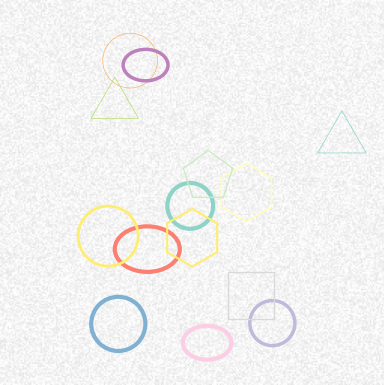[{"shape": "circle", "thickness": 3, "radius": 0.3, "center": [0.494, 0.465]}, {"shape": "triangle", "thickness": 0.5, "radius": 0.36, "center": [0.888, 0.639]}, {"shape": "hexagon", "thickness": 1, "radius": 0.38, "center": [0.64, 0.5]}, {"shape": "circle", "thickness": 2.5, "radius": 0.29, "center": [0.707, 0.161]}, {"shape": "oval", "thickness": 3, "radius": 0.42, "center": [0.383, 0.353]}, {"shape": "circle", "thickness": 3, "radius": 0.35, "center": [0.307, 0.159]}, {"shape": "circle", "thickness": 0.5, "radius": 0.36, "center": [0.338, 0.843]}, {"shape": "triangle", "thickness": 0.5, "radius": 0.36, "center": [0.298, 0.728]}, {"shape": "oval", "thickness": 3, "radius": 0.31, "center": [0.538, 0.11]}, {"shape": "square", "thickness": 1, "radius": 0.3, "center": [0.652, 0.232]}, {"shape": "oval", "thickness": 2.5, "radius": 0.29, "center": [0.378, 0.831]}, {"shape": "pentagon", "thickness": 1, "radius": 0.34, "center": [0.54, 0.542]}, {"shape": "hexagon", "thickness": 1.5, "radius": 0.38, "center": [0.499, 0.383]}, {"shape": "circle", "thickness": 2, "radius": 0.39, "center": [0.281, 0.387]}]